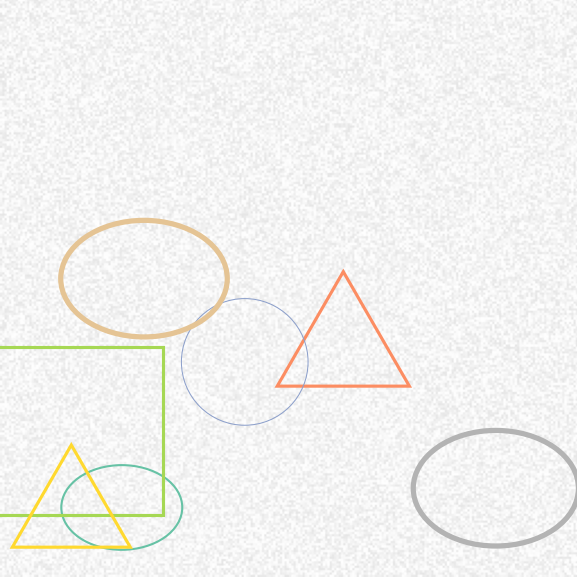[{"shape": "oval", "thickness": 1, "radius": 0.52, "center": [0.211, 0.12]}, {"shape": "triangle", "thickness": 1.5, "radius": 0.66, "center": [0.594, 0.397]}, {"shape": "circle", "thickness": 0.5, "radius": 0.55, "center": [0.424, 0.372]}, {"shape": "square", "thickness": 1.5, "radius": 0.73, "center": [0.136, 0.253]}, {"shape": "triangle", "thickness": 1.5, "radius": 0.59, "center": [0.123, 0.111]}, {"shape": "oval", "thickness": 2.5, "radius": 0.72, "center": [0.249, 0.517]}, {"shape": "oval", "thickness": 2.5, "radius": 0.72, "center": [0.859, 0.154]}]